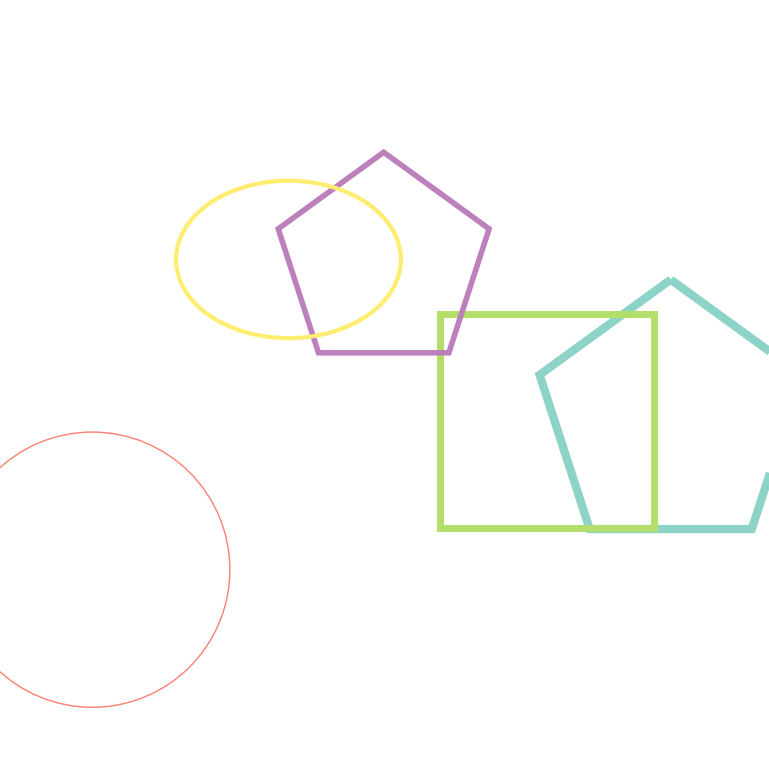[{"shape": "pentagon", "thickness": 3, "radius": 0.9, "center": [0.871, 0.458]}, {"shape": "circle", "thickness": 0.5, "radius": 0.89, "center": [0.12, 0.26]}, {"shape": "square", "thickness": 2.5, "radius": 0.7, "center": [0.711, 0.454]}, {"shape": "pentagon", "thickness": 2, "radius": 0.72, "center": [0.498, 0.658]}, {"shape": "oval", "thickness": 1.5, "radius": 0.73, "center": [0.375, 0.663]}]